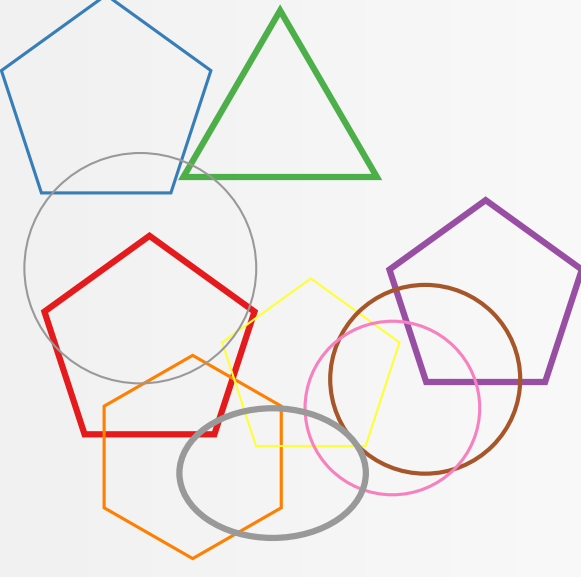[{"shape": "pentagon", "thickness": 3, "radius": 0.95, "center": [0.257, 0.401]}, {"shape": "pentagon", "thickness": 1.5, "radius": 0.95, "center": [0.183, 0.818]}, {"shape": "triangle", "thickness": 3, "radius": 0.96, "center": [0.482, 0.789]}, {"shape": "pentagon", "thickness": 3, "radius": 0.87, "center": [0.836, 0.479]}, {"shape": "hexagon", "thickness": 1.5, "radius": 0.88, "center": [0.332, 0.208]}, {"shape": "pentagon", "thickness": 1, "radius": 0.8, "center": [0.535, 0.357]}, {"shape": "circle", "thickness": 2, "radius": 0.82, "center": [0.732, 0.342]}, {"shape": "circle", "thickness": 1.5, "radius": 0.75, "center": [0.675, 0.293]}, {"shape": "oval", "thickness": 3, "radius": 0.8, "center": [0.469, 0.18]}, {"shape": "circle", "thickness": 1, "radius": 1.0, "center": [0.241, 0.535]}]